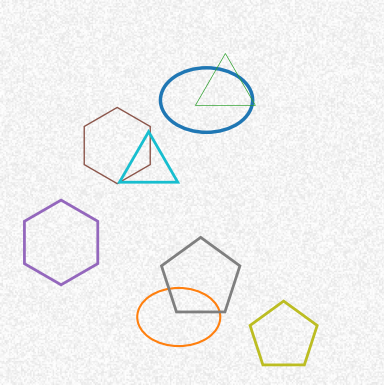[{"shape": "oval", "thickness": 2.5, "radius": 0.6, "center": [0.536, 0.74]}, {"shape": "oval", "thickness": 1.5, "radius": 0.54, "center": [0.464, 0.177]}, {"shape": "triangle", "thickness": 0.5, "radius": 0.45, "center": [0.585, 0.771]}, {"shape": "hexagon", "thickness": 2, "radius": 0.55, "center": [0.159, 0.37]}, {"shape": "hexagon", "thickness": 1, "radius": 0.49, "center": [0.304, 0.622]}, {"shape": "pentagon", "thickness": 2, "radius": 0.54, "center": [0.521, 0.276]}, {"shape": "pentagon", "thickness": 2, "radius": 0.46, "center": [0.737, 0.126]}, {"shape": "triangle", "thickness": 2, "radius": 0.44, "center": [0.386, 0.57]}]